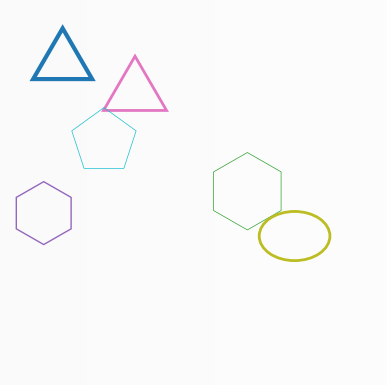[{"shape": "triangle", "thickness": 3, "radius": 0.44, "center": [0.162, 0.839]}, {"shape": "hexagon", "thickness": 0.5, "radius": 0.5, "center": [0.638, 0.503]}, {"shape": "hexagon", "thickness": 1, "radius": 0.41, "center": [0.113, 0.446]}, {"shape": "triangle", "thickness": 2, "radius": 0.47, "center": [0.348, 0.76]}, {"shape": "oval", "thickness": 2, "radius": 0.46, "center": [0.76, 0.387]}, {"shape": "pentagon", "thickness": 0.5, "radius": 0.44, "center": [0.268, 0.633]}]